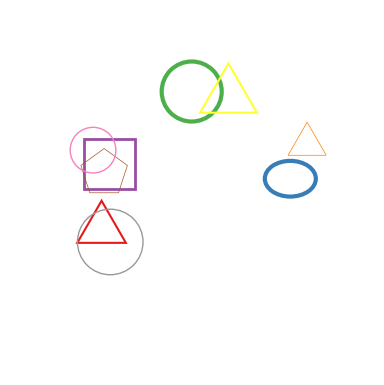[{"shape": "triangle", "thickness": 1.5, "radius": 0.36, "center": [0.264, 0.406]}, {"shape": "oval", "thickness": 3, "radius": 0.33, "center": [0.754, 0.536]}, {"shape": "circle", "thickness": 3, "radius": 0.39, "center": [0.498, 0.762]}, {"shape": "square", "thickness": 2, "radius": 0.33, "center": [0.285, 0.574]}, {"shape": "triangle", "thickness": 0.5, "radius": 0.29, "center": [0.798, 0.625]}, {"shape": "triangle", "thickness": 1.5, "radius": 0.43, "center": [0.593, 0.75]}, {"shape": "pentagon", "thickness": 0.5, "radius": 0.32, "center": [0.27, 0.551]}, {"shape": "circle", "thickness": 1, "radius": 0.3, "center": [0.242, 0.61]}, {"shape": "circle", "thickness": 1, "radius": 0.43, "center": [0.286, 0.371]}]